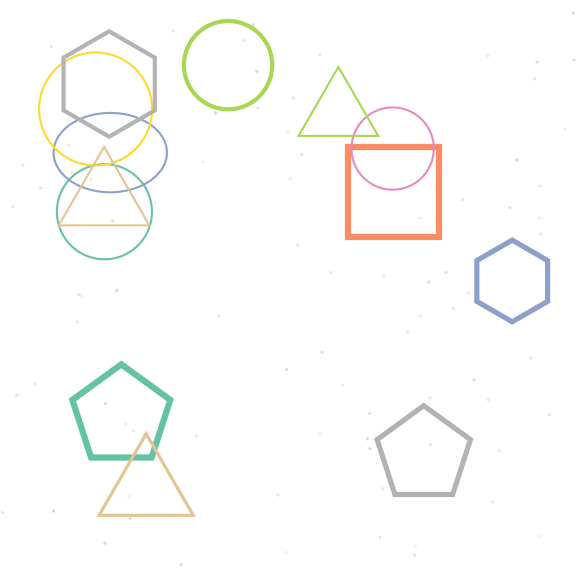[{"shape": "pentagon", "thickness": 3, "radius": 0.45, "center": [0.21, 0.279]}, {"shape": "circle", "thickness": 1, "radius": 0.41, "center": [0.181, 0.633]}, {"shape": "square", "thickness": 3, "radius": 0.39, "center": [0.681, 0.666]}, {"shape": "hexagon", "thickness": 2.5, "radius": 0.35, "center": [0.887, 0.513]}, {"shape": "oval", "thickness": 1, "radius": 0.49, "center": [0.191, 0.735]}, {"shape": "circle", "thickness": 1, "radius": 0.36, "center": [0.68, 0.742]}, {"shape": "triangle", "thickness": 1, "radius": 0.4, "center": [0.586, 0.804]}, {"shape": "circle", "thickness": 2, "radius": 0.38, "center": [0.395, 0.886]}, {"shape": "circle", "thickness": 1, "radius": 0.49, "center": [0.166, 0.81]}, {"shape": "triangle", "thickness": 1.5, "radius": 0.47, "center": [0.253, 0.154]}, {"shape": "triangle", "thickness": 1, "radius": 0.45, "center": [0.18, 0.654]}, {"shape": "pentagon", "thickness": 2.5, "radius": 0.43, "center": [0.734, 0.212]}, {"shape": "hexagon", "thickness": 2, "radius": 0.46, "center": [0.189, 0.854]}]